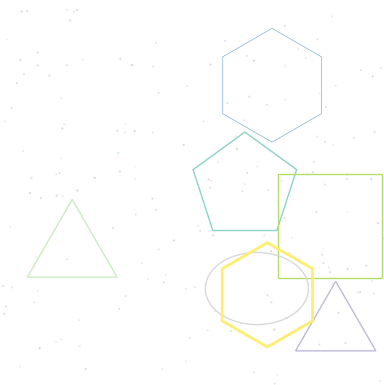[{"shape": "pentagon", "thickness": 1, "radius": 0.71, "center": [0.636, 0.516]}, {"shape": "triangle", "thickness": 1, "radius": 0.6, "center": [0.872, 0.149]}, {"shape": "hexagon", "thickness": 0.5, "radius": 0.74, "center": [0.707, 0.779]}, {"shape": "square", "thickness": 1, "radius": 0.67, "center": [0.857, 0.414]}, {"shape": "oval", "thickness": 1, "radius": 0.67, "center": [0.667, 0.251]}, {"shape": "triangle", "thickness": 1, "radius": 0.67, "center": [0.188, 0.347]}, {"shape": "hexagon", "thickness": 2, "radius": 0.68, "center": [0.694, 0.234]}]